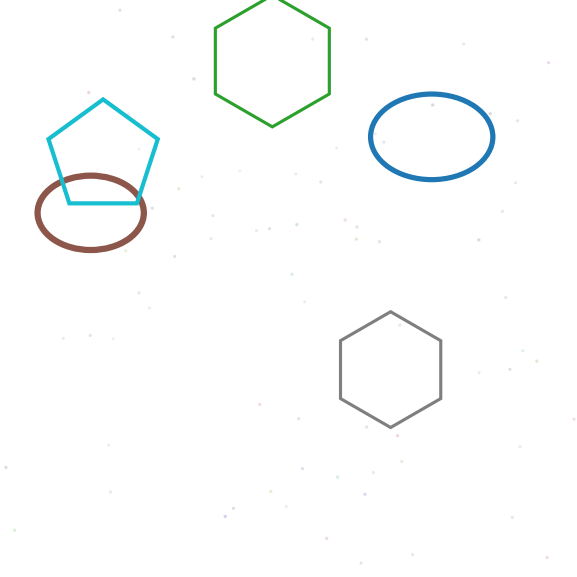[{"shape": "oval", "thickness": 2.5, "radius": 0.53, "center": [0.748, 0.762]}, {"shape": "hexagon", "thickness": 1.5, "radius": 0.57, "center": [0.472, 0.893]}, {"shape": "oval", "thickness": 3, "radius": 0.46, "center": [0.157, 0.631]}, {"shape": "hexagon", "thickness": 1.5, "radius": 0.5, "center": [0.676, 0.359]}, {"shape": "pentagon", "thickness": 2, "radius": 0.5, "center": [0.179, 0.728]}]